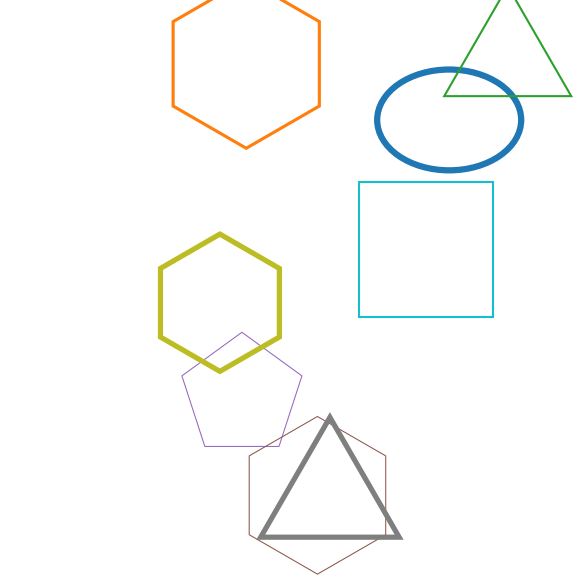[{"shape": "oval", "thickness": 3, "radius": 0.62, "center": [0.778, 0.791]}, {"shape": "hexagon", "thickness": 1.5, "radius": 0.73, "center": [0.426, 0.889]}, {"shape": "triangle", "thickness": 1, "radius": 0.63, "center": [0.879, 0.896]}, {"shape": "pentagon", "thickness": 0.5, "radius": 0.55, "center": [0.419, 0.314]}, {"shape": "hexagon", "thickness": 0.5, "radius": 0.68, "center": [0.55, 0.141]}, {"shape": "triangle", "thickness": 2.5, "radius": 0.69, "center": [0.571, 0.138]}, {"shape": "hexagon", "thickness": 2.5, "radius": 0.59, "center": [0.381, 0.475]}, {"shape": "square", "thickness": 1, "radius": 0.58, "center": [0.738, 0.567]}]